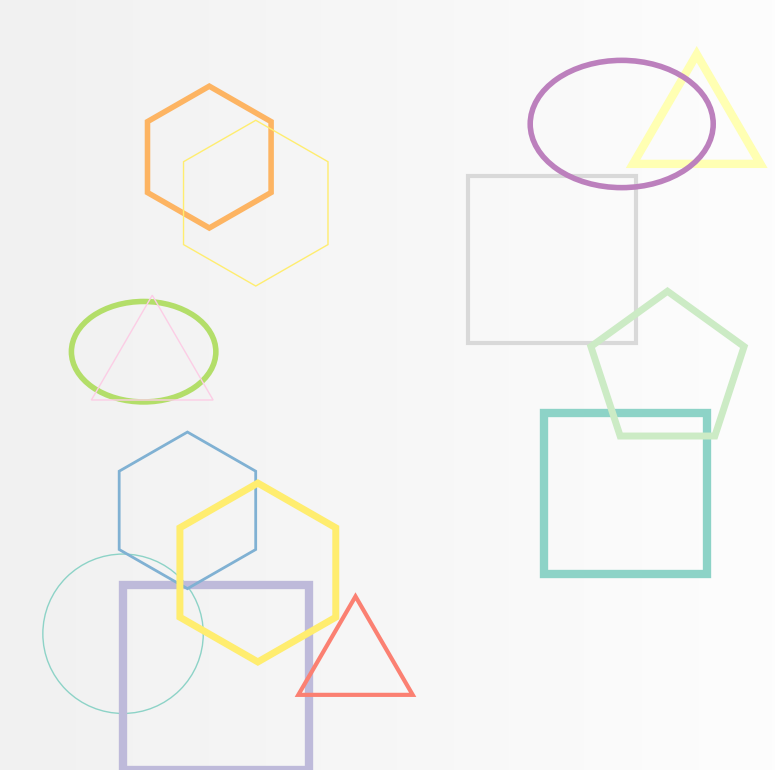[{"shape": "circle", "thickness": 0.5, "radius": 0.52, "center": [0.159, 0.177]}, {"shape": "square", "thickness": 3, "radius": 0.52, "center": [0.807, 0.359]}, {"shape": "triangle", "thickness": 3, "radius": 0.47, "center": [0.899, 0.835]}, {"shape": "square", "thickness": 3, "radius": 0.6, "center": [0.278, 0.12]}, {"shape": "triangle", "thickness": 1.5, "radius": 0.43, "center": [0.459, 0.14]}, {"shape": "hexagon", "thickness": 1, "radius": 0.51, "center": [0.242, 0.337]}, {"shape": "hexagon", "thickness": 2, "radius": 0.46, "center": [0.27, 0.796]}, {"shape": "oval", "thickness": 2, "radius": 0.47, "center": [0.185, 0.543]}, {"shape": "triangle", "thickness": 0.5, "radius": 0.45, "center": [0.196, 0.526]}, {"shape": "square", "thickness": 1.5, "radius": 0.54, "center": [0.712, 0.663]}, {"shape": "oval", "thickness": 2, "radius": 0.59, "center": [0.802, 0.839]}, {"shape": "pentagon", "thickness": 2.5, "radius": 0.52, "center": [0.861, 0.518]}, {"shape": "hexagon", "thickness": 2.5, "radius": 0.58, "center": [0.333, 0.256]}, {"shape": "hexagon", "thickness": 0.5, "radius": 0.54, "center": [0.33, 0.736]}]